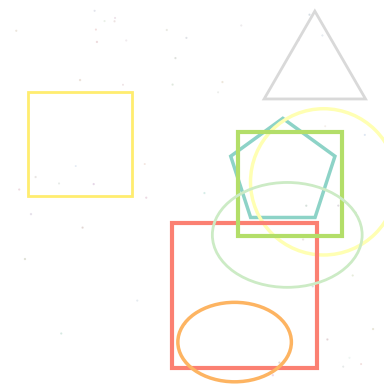[{"shape": "pentagon", "thickness": 2.5, "radius": 0.71, "center": [0.735, 0.55]}, {"shape": "circle", "thickness": 2.5, "radius": 0.95, "center": [0.841, 0.528]}, {"shape": "square", "thickness": 3, "radius": 0.94, "center": [0.636, 0.232]}, {"shape": "oval", "thickness": 2.5, "radius": 0.74, "center": [0.609, 0.112]}, {"shape": "square", "thickness": 3, "radius": 0.67, "center": [0.753, 0.522]}, {"shape": "triangle", "thickness": 2, "radius": 0.76, "center": [0.818, 0.819]}, {"shape": "oval", "thickness": 2, "radius": 0.97, "center": [0.746, 0.39]}, {"shape": "square", "thickness": 2, "radius": 0.67, "center": [0.207, 0.625]}]